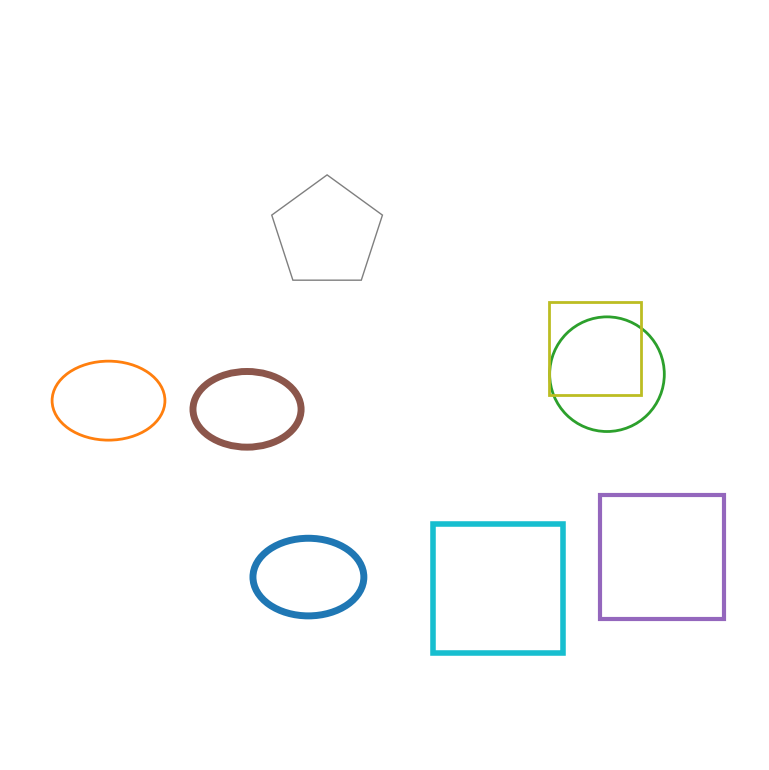[{"shape": "oval", "thickness": 2.5, "radius": 0.36, "center": [0.401, 0.251]}, {"shape": "oval", "thickness": 1, "radius": 0.37, "center": [0.141, 0.48]}, {"shape": "circle", "thickness": 1, "radius": 0.37, "center": [0.788, 0.514]}, {"shape": "square", "thickness": 1.5, "radius": 0.4, "center": [0.859, 0.277]}, {"shape": "oval", "thickness": 2.5, "radius": 0.35, "center": [0.321, 0.468]}, {"shape": "pentagon", "thickness": 0.5, "radius": 0.38, "center": [0.425, 0.697]}, {"shape": "square", "thickness": 1, "radius": 0.3, "center": [0.773, 0.547]}, {"shape": "square", "thickness": 2, "radius": 0.42, "center": [0.647, 0.236]}]